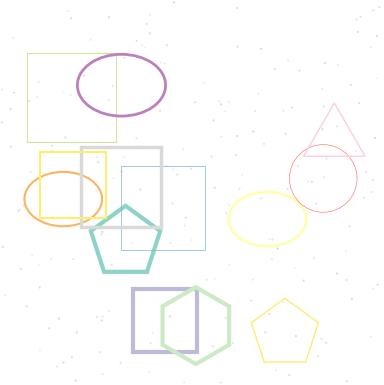[{"shape": "pentagon", "thickness": 3, "radius": 0.47, "center": [0.326, 0.371]}, {"shape": "oval", "thickness": 2, "radius": 0.5, "center": [0.694, 0.431]}, {"shape": "square", "thickness": 3, "radius": 0.41, "center": [0.429, 0.168]}, {"shape": "circle", "thickness": 0.5, "radius": 0.44, "center": [0.84, 0.536]}, {"shape": "square", "thickness": 0.5, "radius": 0.55, "center": [0.422, 0.461]}, {"shape": "oval", "thickness": 1.5, "radius": 0.5, "center": [0.164, 0.483]}, {"shape": "square", "thickness": 0.5, "radius": 0.58, "center": [0.185, 0.747]}, {"shape": "triangle", "thickness": 1, "radius": 0.46, "center": [0.868, 0.64]}, {"shape": "square", "thickness": 2.5, "radius": 0.52, "center": [0.314, 0.514]}, {"shape": "oval", "thickness": 2, "radius": 0.57, "center": [0.316, 0.779]}, {"shape": "hexagon", "thickness": 3, "radius": 0.5, "center": [0.509, 0.154]}, {"shape": "square", "thickness": 1.5, "radius": 0.43, "center": [0.189, 0.52]}, {"shape": "pentagon", "thickness": 1, "radius": 0.46, "center": [0.74, 0.134]}]